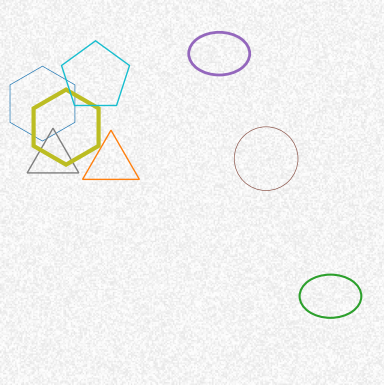[{"shape": "hexagon", "thickness": 0.5, "radius": 0.49, "center": [0.11, 0.731]}, {"shape": "triangle", "thickness": 1, "radius": 0.43, "center": [0.288, 0.577]}, {"shape": "oval", "thickness": 1.5, "radius": 0.4, "center": [0.858, 0.231]}, {"shape": "oval", "thickness": 2, "radius": 0.4, "center": [0.569, 0.861]}, {"shape": "circle", "thickness": 0.5, "radius": 0.41, "center": [0.691, 0.588]}, {"shape": "triangle", "thickness": 1, "radius": 0.39, "center": [0.138, 0.59]}, {"shape": "hexagon", "thickness": 3, "radius": 0.49, "center": [0.172, 0.67]}, {"shape": "pentagon", "thickness": 1, "radius": 0.46, "center": [0.248, 0.801]}]